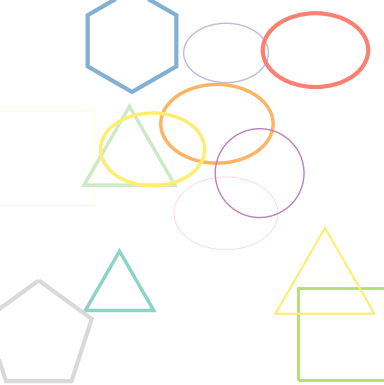[{"shape": "triangle", "thickness": 2.5, "radius": 0.51, "center": [0.31, 0.245]}, {"shape": "square", "thickness": 0.5, "radius": 0.61, "center": [0.119, 0.59]}, {"shape": "oval", "thickness": 1, "radius": 0.55, "center": [0.587, 0.863]}, {"shape": "oval", "thickness": 3, "radius": 0.68, "center": [0.819, 0.87]}, {"shape": "hexagon", "thickness": 3, "radius": 0.66, "center": [0.343, 0.894]}, {"shape": "oval", "thickness": 2.5, "radius": 0.73, "center": [0.563, 0.678]}, {"shape": "square", "thickness": 2, "radius": 0.6, "center": [0.895, 0.132]}, {"shape": "oval", "thickness": 0.5, "radius": 0.68, "center": [0.587, 0.446]}, {"shape": "pentagon", "thickness": 3, "radius": 0.72, "center": [0.101, 0.127]}, {"shape": "circle", "thickness": 1, "radius": 0.58, "center": [0.674, 0.55]}, {"shape": "triangle", "thickness": 2.5, "radius": 0.68, "center": [0.336, 0.587]}, {"shape": "oval", "thickness": 2.5, "radius": 0.68, "center": [0.396, 0.612]}, {"shape": "triangle", "thickness": 1.5, "radius": 0.74, "center": [0.844, 0.259]}]